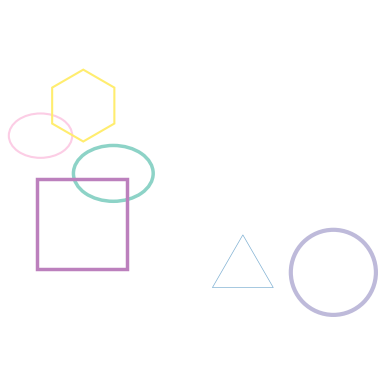[{"shape": "oval", "thickness": 2.5, "radius": 0.52, "center": [0.294, 0.55]}, {"shape": "circle", "thickness": 3, "radius": 0.55, "center": [0.866, 0.293]}, {"shape": "triangle", "thickness": 0.5, "radius": 0.46, "center": [0.631, 0.299]}, {"shape": "oval", "thickness": 1.5, "radius": 0.41, "center": [0.105, 0.648]}, {"shape": "square", "thickness": 2.5, "radius": 0.58, "center": [0.212, 0.418]}, {"shape": "hexagon", "thickness": 1.5, "radius": 0.47, "center": [0.216, 0.726]}]